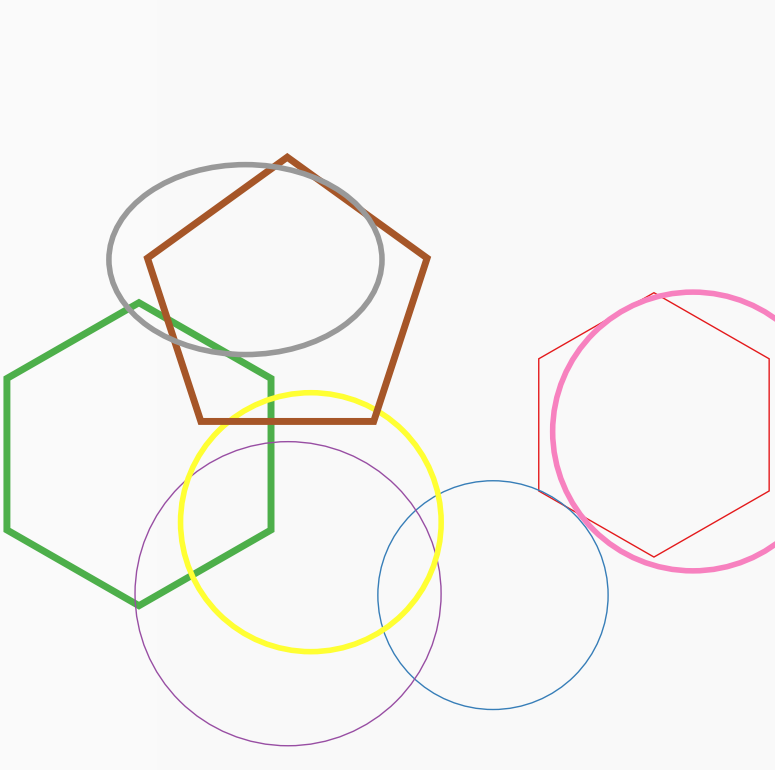[{"shape": "hexagon", "thickness": 0.5, "radius": 0.86, "center": [0.844, 0.448]}, {"shape": "circle", "thickness": 0.5, "radius": 0.74, "center": [0.636, 0.227]}, {"shape": "hexagon", "thickness": 2.5, "radius": 0.98, "center": [0.179, 0.41]}, {"shape": "circle", "thickness": 0.5, "radius": 0.99, "center": [0.372, 0.229]}, {"shape": "circle", "thickness": 2, "radius": 0.84, "center": [0.401, 0.322]}, {"shape": "pentagon", "thickness": 2.5, "radius": 0.95, "center": [0.371, 0.606]}, {"shape": "circle", "thickness": 2, "radius": 0.9, "center": [0.894, 0.44]}, {"shape": "oval", "thickness": 2, "radius": 0.88, "center": [0.317, 0.663]}]